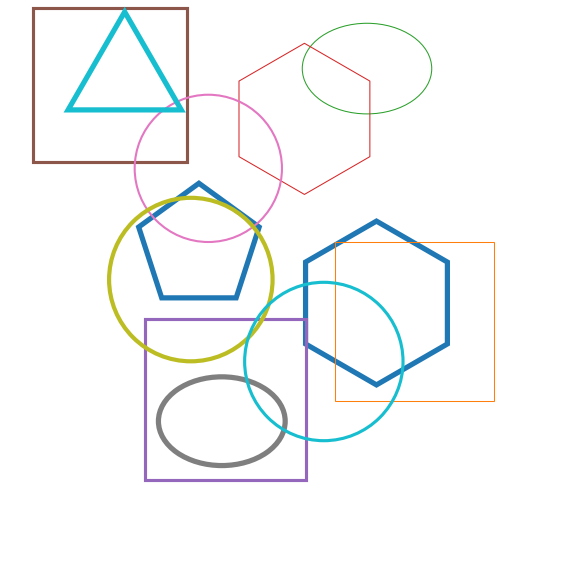[{"shape": "pentagon", "thickness": 2.5, "radius": 0.55, "center": [0.344, 0.572]}, {"shape": "hexagon", "thickness": 2.5, "radius": 0.71, "center": [0.652, 0.474]}, {"shape": "square", "thickness": 0.5, "radius": 0.69, "center": [0.718, 0.442]}, {"shape": "oval", "thickness": 0.5, "radius": 0.56, "center": [0.635, 0.88]}, {"shape": "hexagon", "thickness": 0.5, "radius": 0.65, "center": [0.527, 0.793]}, {"shape": "square", "thickness": 1.5, "radius": 0.7, "center": [0.391, 0.307]}, {"shape": "square", "thickness": 1.5, "radius": 0.67, "center": [0.19, 0.852]}, {"shape": "circle", "thickness": 1, "radius": 0.64, "center": [0.361, 0.708]}, {"shape": "oval", "thickness": 2.5, "radius": 0.55, "center": [0.384, 0.27]}, {"shape": "circle", "thickness": 2, "radius": 0.71, "center": [0.33, 0.515]}, {"shape": "triangle", "thickness": 2.5, "radius": 0.57, "center": [0.216, 0.865]}, {"shape": "circle", "thickness": 1.5, "radius": 0.69, "center": [0.561, 0.373]}]